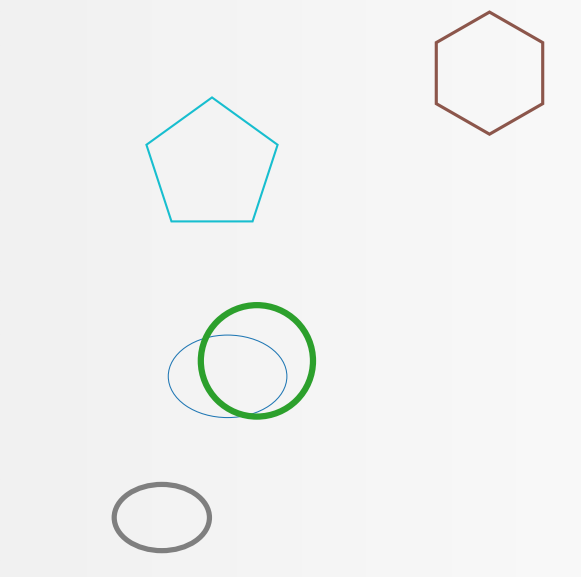[{"shape": "oval", "thickness": 0.5, "radius": 0.51, "center": [0.392, 0.347]}, {"shape": "circle", "thickness": 3, "radius": 0.48, "center": [0.442, 0.374]}, {"shape": "hexagon", "thickness": 1.5, "radius": 0.53, "center": [0.842, 0.872]}, {"shape": "oval", "thickness": 2.5, "radius": 0.41, "center": [0.278, 0.103]}, {"shape": "pentagon", "thickness": 1, "radius": 0.59, "center": [0.365, 0.712]}]